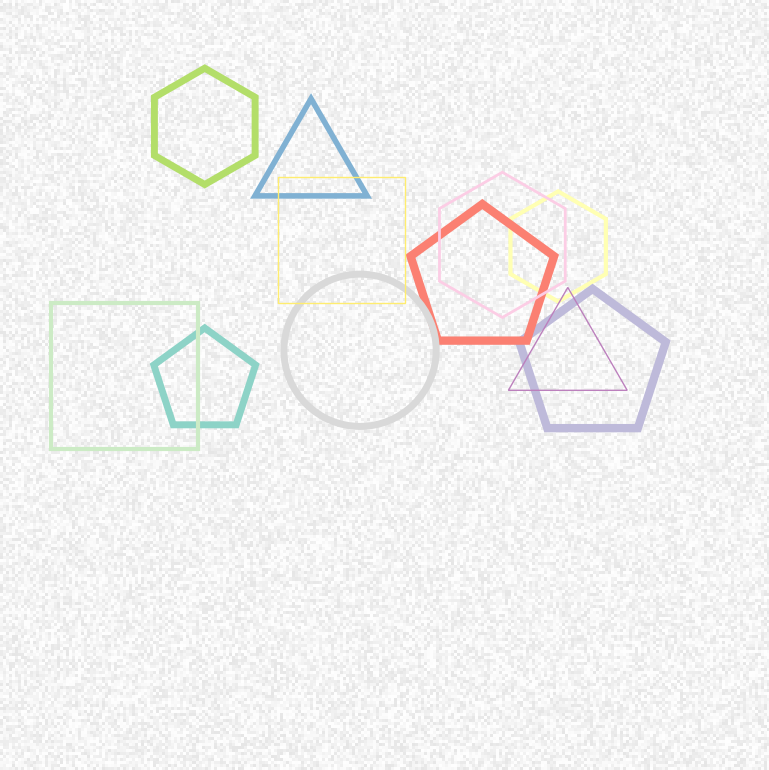[{"shape": "pentagon", "thickness": 2.5, "radius": 0.35, "center": [0.266, 0.505]}, {"shape": "hexagon", "thickness": 1.5, "radius": 0.36, "center": [0.725, 0.68]}, {"shape": "pentagon", "thickness": 3, "radius": 0.5, "center": [0.77, 0.525]}, {"shape": "pentagon", "thickness": 3, "radius": 0.49, "center": [0.626, 0.637]}, {"shape": "triangle", "thickness": 2, "radius": 0.42, "center": [0.404, 0.788]}, {"shape": "hexagon", "thickness": 2.5, "radius": 0.38, "center": [0.266, 0.836]}, {"shape": "hexagon", "thickness": 1, "radius": 0.47, "center": [0.652, 0.682]}, {"shape": "circle", "thickness": 2.5, "radius": 0.49, "center": [0.468, 0.545]}, {"shape": "triangle", "thickness": 0.5, "radius": 0.45, "center": [0.737, 0.538]}, {"shape": "square", "thickness": 1.5, "radius": 0.48, "center": [0.162, 0.512]}, {"shape": "square", "thickness": 0.5, "radius": 0.41, "center": [0.444, 0.688]}]